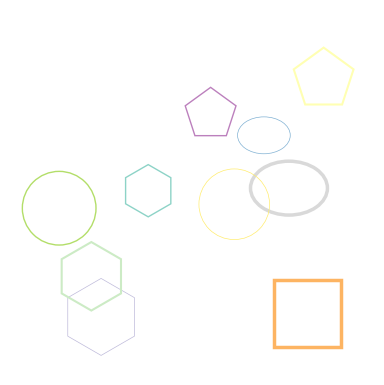[{"shape": "hexagon", "thickness": 1, "radius": 0.34, "center": [0.385, 0.505]}, {"shape": "pentagon", "thickness": 1.5, "radius": 0.41, "center": [0.841, 0.795]}, {"shape": "hexagon", "thickness": 0.5, "radius": 0.5, "center": [0.263, 0.177]}, {"shape": "oval", "thickness": 0.5, "radius": 0.34, "center": [0.685, 0.649]}, {"shape": "square", "thickness": 2.5, "radius": 0.44, "center": [0.8, 0.186]}, {"shape": "circle", "thickness": 1, "radius": 0.48, "center": [0.154, 0.459]}, {"shape": "oval", "thickness": 2.5, "radius": 0.5, "center": [0.751, 0.511]}, {"shape": "pentagon", "thickness": 1, "radius": 0.35, "center": [0.547, 0.704]}, {"shape": "hexagon", "thickness": 1.5, "radius": 0.44, "center": [0.237, 0.282]}, {"shape": "circle", "thickness": 0.5, "radius": 0.46, "center": [0.608, 0.469]}]